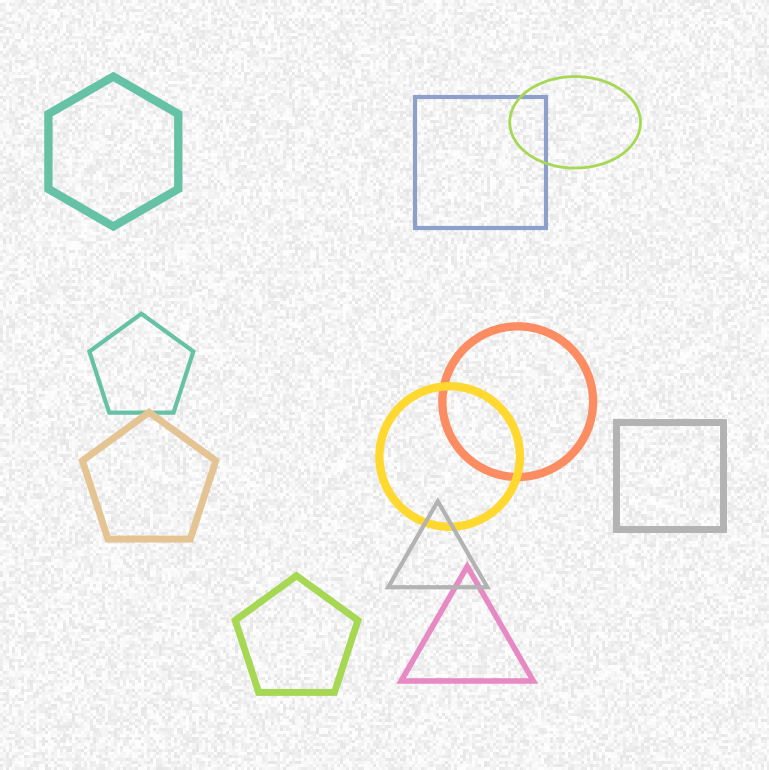[{"shape": "hexagon", "thickness": 3, "radius": 0.49, "center": [0.147, 0.803]}, {"shape": "pentagon", "thickness": 1.5, "radius": 0.36, "center": [0.184, 0.522]}, {"shape": "circle", "thickness": 3, "radius": 0.49, "center": [0.672, 0.478]}, {"shape": "square", "thickness": 1.5, "radius": 0.43, "center": [0.624, 0.789]}, {"shape": "triangle", "thickness": 2, "radius": 0.5, "center": [0.607, 0.165]}, {"shape": "oval", "thickness": 1, "radius": 0.42, "center": [0.747, 0.841]}, {"shape": "pentagon", "thickness": 2.5, "radius": 0.42, "center": [0.385, 0.169]}, {"shape": "circle", "thickness": 3, "radius": 0.46, "center": [0.584, 0.407]}, {"shape": "pentagon", "thickness": 2.5, "radius": 0.46, "center": [0.194, 0.374]}, {"shape": "square", "thickness": 2.5, "radius": 0.35, "center": [0.869, 0.383]}, {"shape": "triangle", "thickness": 1.5, "radius": 0.37, "center": [0.569, 0.275]}]